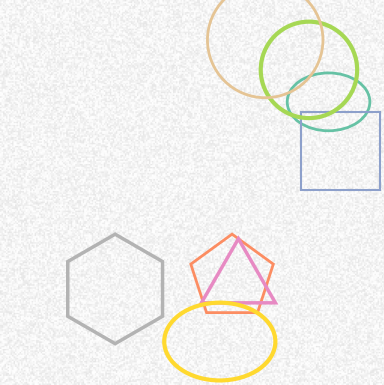[{"shape": "oval", "thickness": 2, "radius": 0.54, "center": [0.853, 0.735]}, {"shape": "pentagon", "thickness": 2, "radius": 0.56, "center": [0.603, 0.279]}, {"shape": "square", "thickness": 1.5, "radius": 0.51, "center": [0.885, 0.608]}, {"shape": "triangle", "thickness": 2.5, "radius": 0.55, "center": [0.619, 0.269]}, {"shape": "circle", "thickness": 3, "radius": 0.63, "center": [0.802, 0.818]}, {"shape": "oval", "thickness": 3, "radius": 0.72, "center": [0.571, 0.113]}, {"shape": "circle", "thickness": 2, "radius": 0.75, "center": [0.689, 0.896]}, {"shape": "hexagon", "thickness": 2.5, "radius": 0.71, "center": [0.299, 0.25]}]